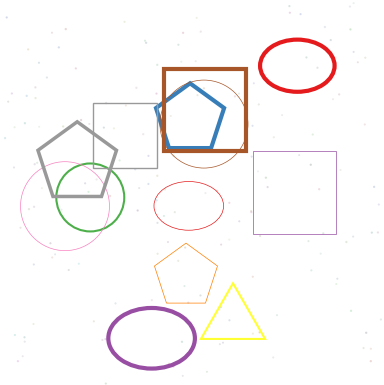[{"shape": "oval", "thickness": 3, "radius": 0.48, "center": [0.772, 0.829]}, {"shape": "oval", "thickness": 0.5, "radius": 0.45, "center": [0.49, 0.465]}, {"shape": "pentagon", "thickness": 3, "radius": 0.47, "center": [0.494, 0.691]}, {"shape": "circle", "thickness": 1.5, "radius": 0.44, "center": [0.235, 0.487]}, {"shape": "oval", "thickness": 3, "radius": 0.56, "center": [0.394, 0.121]}, {"shape": "square", "thickness": 0.5, "radius": 0.53, "center": [0.765, 0.5]}, {"shape": "pentagon", "thickness": 0.5, "radius": 0.43, "center": [0.483, 0.282]}, {"shape": "triangle", "thickness": 1.5, "radius": 0.48, "center": [0.605, 0.168]}, {"shape": "circle", "thickness": 0.5, "radius": 0.57, "center": [0.53, 0.678]}, {"shape": "square", "thickness": 3, "radius": 0.54, "center": [0.533, 0.714]}, {"shape": "circle", "thickness": 0.5, "radius": 0.58, "center": [0.169, 0.464]}, {"shape": "pentagon", "thickness": 2.5, "radius": 0.54, "center": [0.201, 0.576]}, {"shape": "square", "thickness": 1, "radius": 0.42, "center": [0.325, 0.648]}]